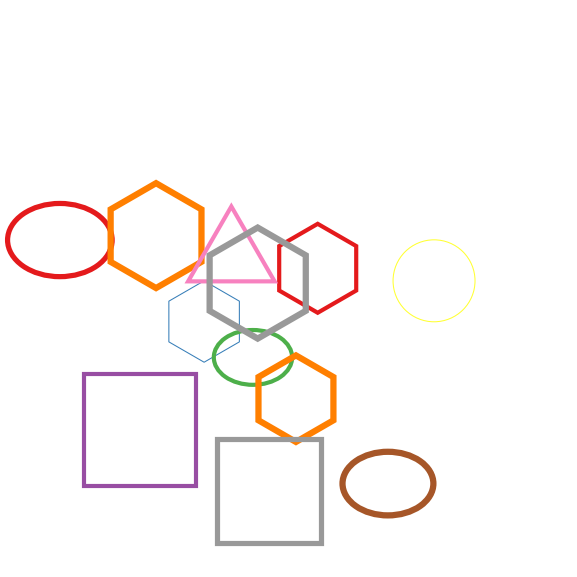[{"shape": "oval", "thickness": 2.5, "radius": 0.45, "center": [0.104, 0.583]}, {"shape": "hexagon", "thickness": 2, "radius": 0.38, "center": [0.55, 0.535]}, {"shape": "hexagon", "thickness": 0.5, "radius": 0.35, "center": [0.353, 0.442]}, {"shape": "oval", "thickness": 2, "radius": 0.34, "center": [0.438, 0.38]}, {"shape": "square", "thickness": 2, "radius": 0.49, "center": [0.242, 0.255]}, {"shape": "hexagon", "thickness": 3, "radius": 0.45, "center": [0.27, 0.591]}, {"shape": "hexagon", "thickness": 3, "radius": 0.37, "center": [0.512, 0.309]}, {"shape": "circle", "thickness": 0.5, "radius": 0.35, "center": [0.752, 0.513]}, {"shape": "oval", "thickness": 3, "radius": 0.39, "center": [0.672, 0.162]}, {"shape": "triangle", "thickness": 2, "radius": 0.43, "center": [0.401, 0.555]}, {"shape": "hexagon", "thickness": 3, "radius": 0.48, "center": [0.446, 0.509]}, {"shape": "square", "thickness": 2.5, "radius": 0.45, "center": [0.465, 0.149]}]